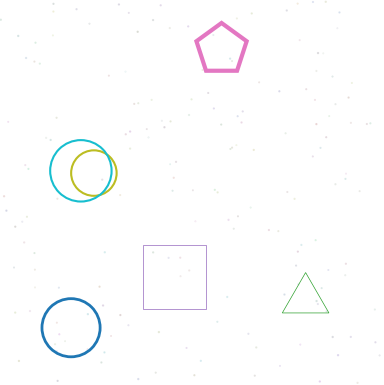[{"shape": "circle", "thickness": 2, "radius": 0.38, "center": [0.185, 0.149]}, {"shape": "triangle", "thickness": 0.5, "radius": 0.35, "center": [0.794, 0.222]}, {"shape": "square", "thickness": 0.5, "radius": 0.41, "center": [0.454, 0.281]}, {"shape": "pentagon", "thickness": 3, "radius": 0.34, "center": [0.575, 0.872]}, {"shape": "circle", "thickness": 1.5, "radius": 0.3, "center": [0.244, 0.55]}, {"shape": "circle", "thickness": 1.5, "radius": 0.4, "center": [0.21, 0.556]}]